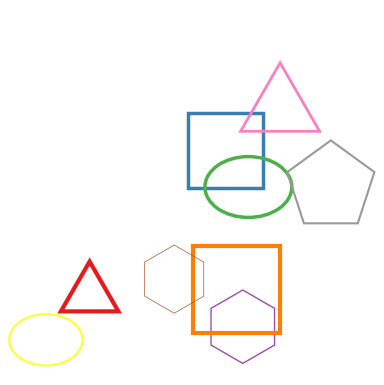[{"shape": "triangle", "thickness": 3, "radius": 0.43, "center": [0.233, 0.234]}, {"shape": "square", "thickness": 2.5, "radius": 0.49, "center": [0.585, 0.61]}, {"shape": "oval", "thickness": 2.5, "radius": 0.56, "center": [0.645, 0.514]}, {"shape": "hexagon", "thickness": 1, "radius": 0.48, "center": [0.631, 0.151]}, {"shape": "square", "thickness": 3, "radius": 0.57, "center": [0.614, 0.249]}, {"shape": "oval", "thickness": 1.5, "radius": 0.48, "center": [0.119, 0.117]}, {"shape": "hexagon", "thickness": 0.5, "radius": 0.44, "center": [0.452, 0.275]}, {"shape": "triangle", "thickness": 2, "radius": 0.59, "center": [0.728, 0.718]}, {"shape": "pentagon", "thickness": 1.5, "radius": 0.6, "center": [0.859, 0.516]}]